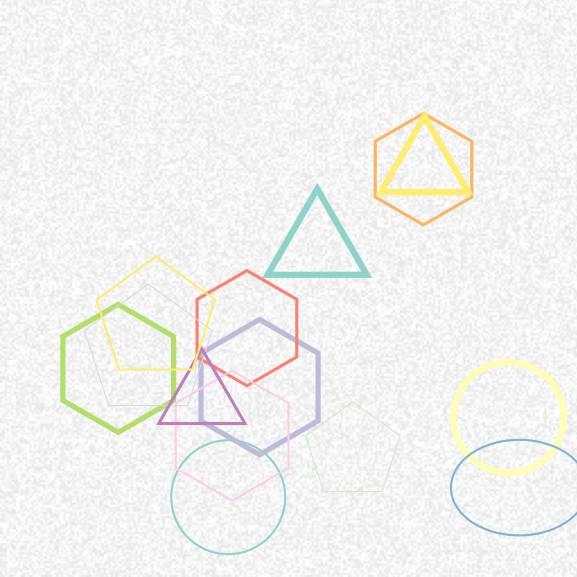[{"shape": "circle", "thickness": 1, "radius": 0.49, "center": [0.395, 0.138]}, {"shape": "triangle", "thickness": 3, "radius": 0.5, "center": [0.549, 0.573]}, {"shape": "circle", "thickness": 3, "radius": 0.48, "center": [0.881, 0.276]}, {"shape": "hexagon", "thickness": 2.5, "radius": 0.59, "center": [0.449, 0.329]}, {"shape": "hexagon", "thickness": 1.5, "radius": 0.5, "center": [0.428, 0.431]}, {"shape": "oval", "thickness": 1, "radius": 0.59, "center": [0.899, 0.155]}, {"shape": "hexagon", "thickness": 1.5, "radius": 0.48, "center": [0.733, 0.706]}, {"shape": "hexagon", "thickness": 2.5, "radius": 0.55, "center": [0.205, 0.361]}, {"shape": "hexagon", "thickness": 1, "radius": 0.56, "center": [0.402, 0.245]}, {"shape": "pentagon", "thickness": 0.5, "radius": 0.58, "center": [0.257, 0.391]}, {"shape": "triangle", "thickness": 1.5, "radius": 0.43, "center": [0.349, 0.309]}, {"shape": "pentagon", "thickness": 0.5, "radius": 0.43, "center": [0.611, 0.218]}, {"shape": "pentagon", "thickness": 1, "radius": 0.54, "center": [0.27, 0.447]}, {"shape": "triangle", "thickness": 3, "radius": 0.44, "center": [0.735, 0.71]}]